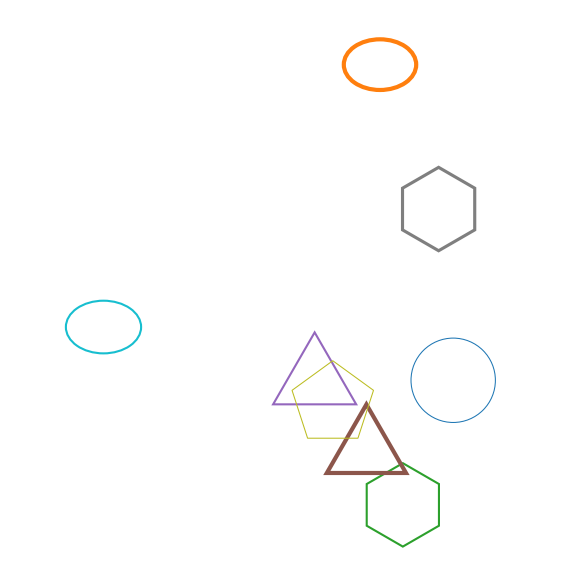[{"shape": "circle", "thickness": 0.5, "radius": 0.37, "center": [0.785, 0.341]}, {"shape": "oval", "thickness": 2, "radius": 0.31, "center": [0.658, 0.887]}, {"shape": "hexagon", "thickness": 1, "radius": 0.36, "center": [0.698, 0.125]}, {"shape": "triangle", "thickness": 1, "radius": 0.42, "center": [0.545, 0.341]}, {"shape": "triangle", "thickness": 2, "radius": 0.4, "center": [0.634, 0.22]}, {"shape": "hexagon", "thickness": 1.5, "radius": 0.36, "center": [0.76, 0.637]}, {"shape": "pentagon", "thickness": 0.5, "radius": 0.37, "center": [0.576, 0.3]}, {"shape": "oval", "thickness": 1, "radius": 0.33, "center": [0.179, 0.433]}]